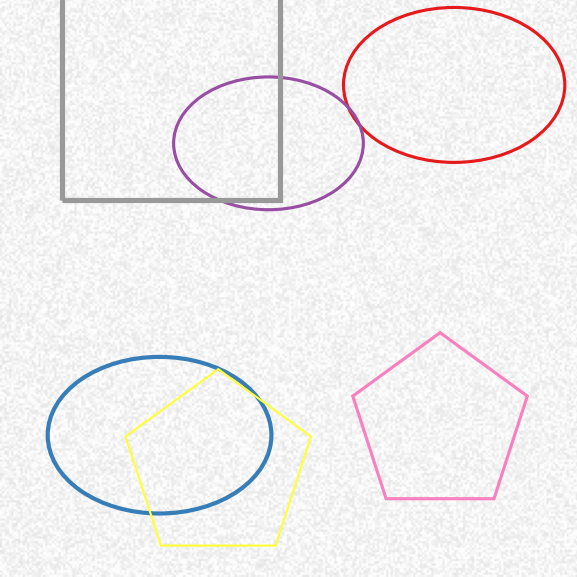[{"shape": "oval", "thickness": 1.5, "radius": 0.96, "center": [0.786, 0.852]}, {"shape": "oval", "thickness": 2, "radius": 0.97, "center": [0.276, 0.246]}, {"shape": "oval", "thickness": 1.5, "radius": 0.82, "center": [0.465, 0.751]}, {"shape": "pentagon", "thickness": 1, "radius": 0.84, "center": [0.378, 0.191]}, {"shape": "pentagon", "thickness": 1.5, "radius": 0.79, "center": [0.762, 0.264]}, {"shape": "square", "thickness": 2.5, "radius": 0.95, "center": [0.296, 0.841]}]